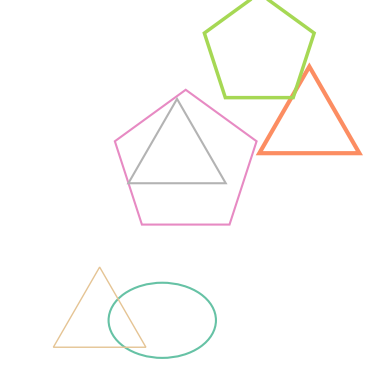[{"shape": "oval", "thickness": 1.5, "radius": 0.7, "center": [0.421, 0.168]}, {"shape": "triangle", "thickness": 3, "radius": 0.75, "center": [0.803, 0.677]}, {"shape": "pentagon", "thickness": 1.5, "radius": 0.97, "center": [0.482, 0.573]}, {"shape": "pentagon", "thickness": 2.5, "radius": 0.75, "center": [0.673, 0.868]}, {"shape": "triangle", "thickness": 1, "radius": 0.69, "center": [0.259, 0.167]}, {"shape": "triangle", "thickness": 1.5, "radius": 0.73, "center": [0.46, 0.597]}]